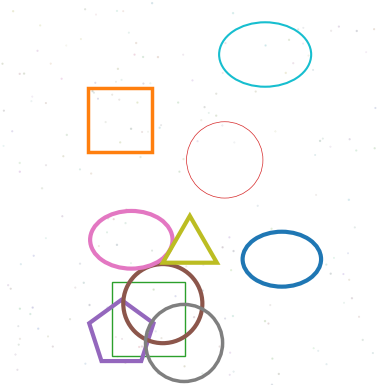[{"shape": "oval", "thickness": 3, "radius": 0.51, "center": [0.732, 0.327]}, {"shape": "square", "thickness": 2.5, "radius": 0.41, "center": [0.311, 0.688]}, {"shape": "square", "thickness": 1, "radius": 0.48, "center": [0.385, 0.171]}, {"shape": "circle", "thickness": 0.5, "radius": 0.5, "center": [0.584, 0.585]}, {"shape": "pentagon", "thickness": 3, "radius": 0.44, "center": [0.315, 0.133]}, {"shape": "circle", "thickness": 3, "radius": 0.51, "center": [0.423, 0.211]}, {"shape": "oval", "thickness": 3, "radius": 0.54, "center": [0.341, 0.377]}, {"shape": "circle", "thickness": 2.5, "radius": 0.5, "center": [0.478, 0.109]}, {"shape": "triangle", "thickness": 3, "radius": 0.41, "center": [0.493, 0.358]}, {"shape": "oval", "thickness": 1.5, "radius": 0.6, "center": [0.689, 0.858]}]